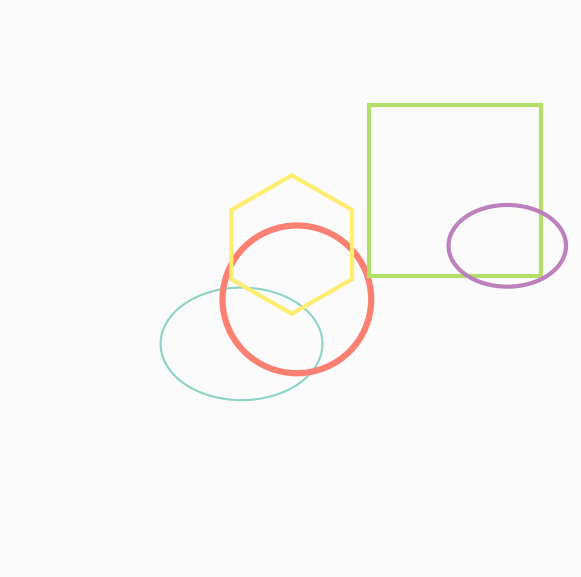[{"shape": "oval", "thickness": 1, "radius": 0.7, "center": [0.416, 0.404]}, {"shape": "circle", "thickness": 3, "radius": 0.64, "center": [0.511, 0.481]}, {"shape": "square", "thickness": 2, "radius": 0.74, "center": [0.783, 0.669]}, {"shape": "oval", "thickness": 2, "radius": 0.51, "center": [0.873, 0.573]}, {"shape": "hexagon", "thickness": 2, "radius": 0.6, "center": [0.502, 0.576]}]